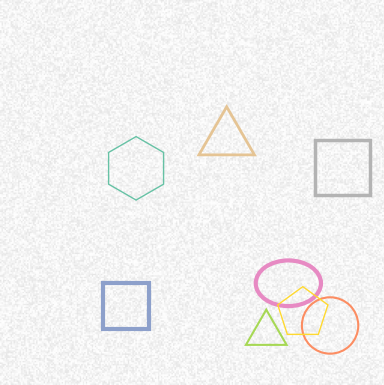[{"shape": "hexagon", "thickness": 1, "radius": 0.41, "center": [0.353, 0.563]}, {"shape": "circle", "thickness": 1.5, "radius": 0.37, "center": [0.857, 0.155]}, {"shape": "square", "thickness": 3, "radius": 0.3, "center": [0.327, 0.206]}, {"shape": "oval", "thickness": 3, "radius": 0.42, "center": [0.749, 0.264]}, {"shape": "triangle", "thickness": 1.5, "radius": 0.3, "center": [0.692, 0.135]}, {"shape": "pentagon", "thickness": 1, "radius": 0.34, "center": [0.787, 0.187]}, {"shape": "triangle", "thickness": 2, "radius": 0.42, "center": [0.589, 0.639]}, {"shape": "square", "thickness": 2.5, "radius": 0.36, "center": [0.889, 0.565]}]